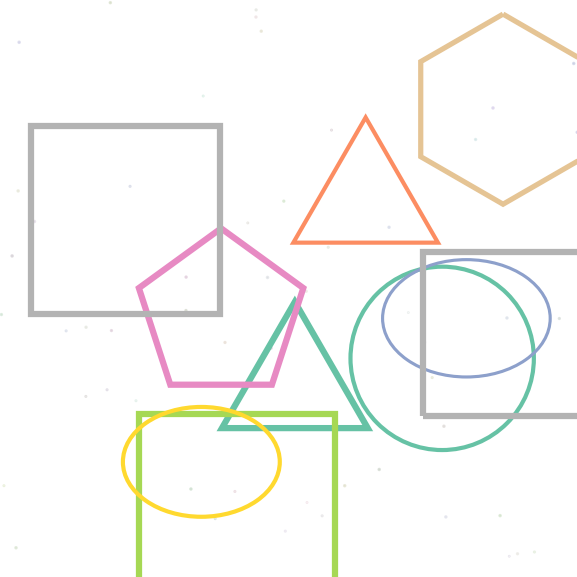[{"shape": "circle", "thickness": 2, "radius": 0.79, "center": [0.766, 0.379]}, {"shape": "triangle", "thickness": 3, "radius": 0.73, "center": [0.511, 0.331]}, {"shape": "triangle", "thickness": 2, "radius": 0.72, "center": [0.633, 0.651]}, {"shape": "oval", "thickness": 1.5, "radius": 0.73, "center": [0.808, 0.448]}, {"shape": "pentagon", "thickness": 3, "radius": 0.75, "center": [0.383, 0.454]}, {"shape": "square", "thickness": 3, "radius": 0.85, "center": [0.41, 0.112]}, {"shape": "oval", "thickness": 2, "radius": 0.68, "center": [0.349, 0.199]}, {"shape": "hexagon", "thickness": 2.5, "radius": 0.82, "center": [0.871, 0.81]}, {"shape": "square", "thickness": 3, "radius": 0.82, "center": [0.217, 0.618]}, {"shape": "square", "thickness": 3, "radius": 0.71, "center": [0.875, 0.421]}]